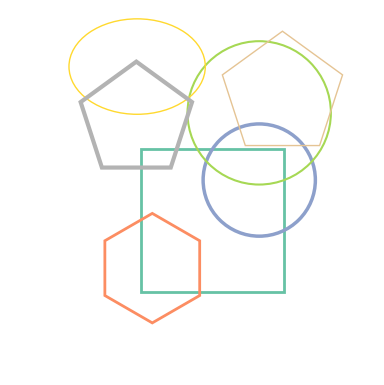[{"shape": "square", "thickness": 2, "radius": 0.93, "center": [0.551, 0.428]}, {"shape": "hexagon", "thickness": 2, "radius": 0.71, "center": [0.396, 0.304]}, {"shape": "circle", "thickness": 2.5, "radius": 0.73, "center": [0.673, 0.532]}, {"shape": "circle", "thickness": 1.5, "radius": 0.93, "center": [0.673, 0.707]}, {"shape": "oval", "thickness": 1, "radius": 0.89, "center": [0.356, 0.827]}, {"shape": "pentagon", "thickness": 1, "radius": 0.82, "center": [0.734, 0.755]}, {"shape": "pentagon", "thickness": 3, "radius": 0.76, "center": [0.354, 0.688]}]